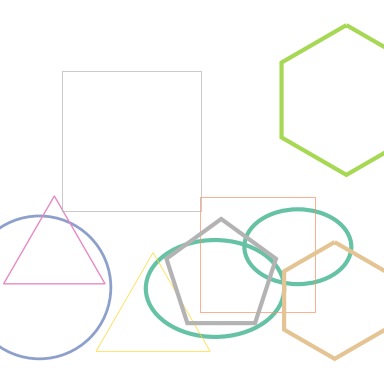[{"shape": "oval", "thickness": 3, "radius": 0.69, "center": [0.774, 0.359]}, {"shape": "oval", "thickness": 3, "radius": 0.9, "center": [0.558, 0.251]}, {"shape": "square", "thickness": 0.5, "radius": 0.75, "center": [0.669, 0.338]}, {"shape": "circle", "thickness": 2, "radius": 0.93, "center": [0.102, 0.253]}, {"shape": "triangle", "thickness": 1, "radius": 0.76, "center": [0.141, 0.339]}, {"shape": "hexagon", "thickness": 3, "radius": 0.97, "center": [0.9, 0.74]}, {"shape": "triangle", "thickness": 0.5, "radius": 0.85, "center": [0.398, 0.173]}, {"shape": "hexagon", "thickness": 3, "radius": 0.76, "center": [0.869, 0.22]}, {"shape": "pentagon", "thickness": 3, "radius": 0.75, "center": [0.575, 0.282]}, {"shape": "square", "thickness": 0.5, "radius": 0.91, "center": [0.341, 0.634]}]